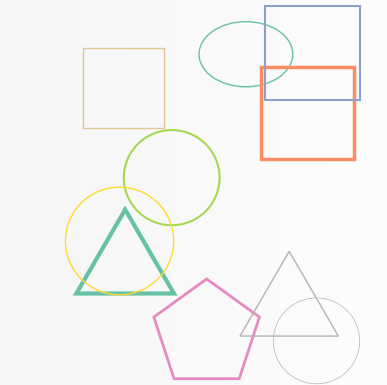[{"shape": "oval", "thickness": 1, "radius": 0.6, "center": [0.635, 0.859]}, {"shape": "triangle", "thickness": 3, "radius": 0.73, "center": [0.323, 0.31]}, {"shape": "square", "thickness": 2.5, "radius": 0.6, "center": [0.794, 0.707]}, {"shape": "square", "thickness": 1.5, "radius": 0.62, "center": [0.806, 0.862]}, {"shape": "pentagon", "thickness": 2, "radius": 0.72, "center": [0.533, 0.132]}, {"shape": "circle", "thickness": 1.5, "radius": 0.62, "center": [0.443, 0.539]}, {"shape": "circle", "thickness": 1, "radius": 0.7, "center": [0.309, 0.374]}, {"shape": "square", "thickness": 1, "radius": 0.52, "center": [0.319, 0.771]}, {"shape": "circle", "thickness": 0.5, "radius": 0.56, "center": [0.817, 0.115]}, {"shape": "triangle", "thickness": 1, "radius": 0.73, "center": [0.746, 0.2]}]